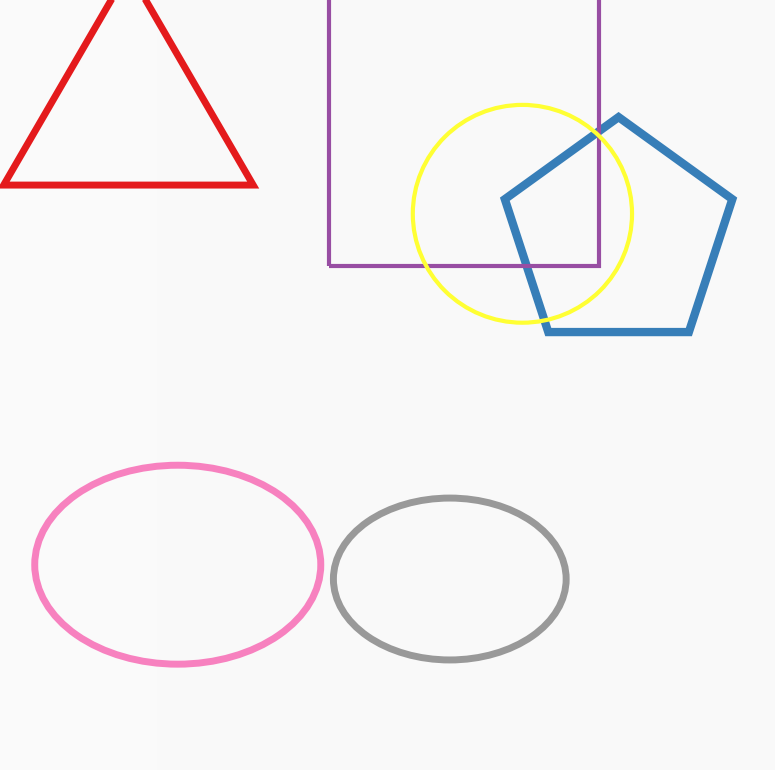[{"shape": "triangle", "thickness": 2.5, "radius": 0.93, "center": [0.166, 0.853]}, {"shape": "pentagon", "thickness": 3, "radius": 0.77, "center": [0.798, 0.694]}, {"shape": "square", "thickness": 1.5, "radius": 0.87, "center": [0.599, 0.83]}, {"shape": "circle", "thickness": 1.5, "radius": 0.71, "center": [0.674, 0.722]}, {"shape": "oval", "thickness": 2.5, "radius": 0.92, "center": [0.229, 0.267]}, {"shape": "oval", "thickness": 2.5, "radius": 0.75, "center": [0.58, 0.248]}]